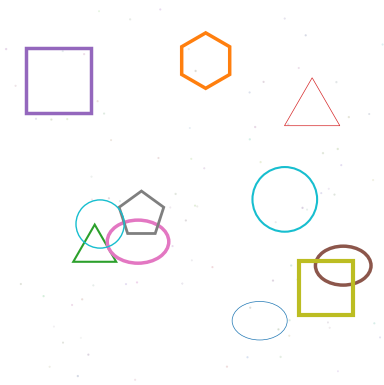[{"shape": "oval", "thickness": 0.5, "radius": 0.36, "center": [0.674, 0.167]}, {"shape": "hexagon", "thickness": 2.5, "radius": 0.36, "center": [0.534, 0.843]}, {"shape": "triangle", "thickness": 1.5, "radius": 0.32, "center": [0.246, 0.352]}, {"shape": "triangle", "thickness": 0.5, "radius": 0.42, "center": [0.811, 0.715]}, {"shape": "square", "thickness": 2.5, "radius": 0.42, "center": [0.151, 0.792]}, {"shape": "oval", "thickness": 2.5, "radius": 0.36, "center": [0.891, 0.31]}, {"shape": "oval", "thickness": 2.5, "radius": 0.4, "center": [0.358, 0.372]}, {"shape": "pentagon", "thickness": 2, "radius": 0.3, "center": [0.367, 0.443]}, {"shape": "square", "thickness": 3, "radius": 0.35, "center": [0.847, 0.251]}, {"shape": "circle", "thickness": 1, "radius": 0.31, "center": [0.26, 0.418]}, {"shape": "circle", "thickness": 1.5, "radius": 0.42, "center": [0.74, 0.482]}]